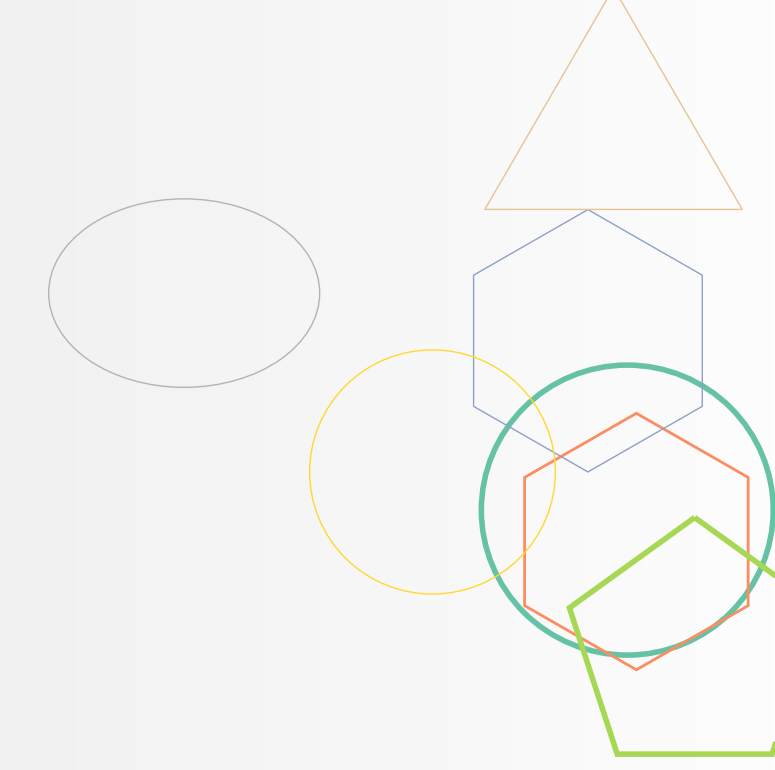[{"shape": "circle", "thickness": 2, "radius": 0.94, "center": [0.809, 0.338]}, {"shape": "hexagon", "thickness": 1, "radius": 0.83, "center": [0.821, 0.297]}, {"shape": "hexagon", "thickness": 0.5, "radius": 0.85, "center": [0.759, 0.557]}, {"shape": "pentagon", "thickness": 2, "radius": 0.85, "center": [0.896, 0.158]}, {"shape": "circle", "thickness": 0.5, "radius": 0.79, "center": [0.558, 0.387]}, {"shape": "triangle", "thickness": 0.5, "radius": 0.96, "center": [0.792, 0.824]}, {"shape": "oval", "thickness": 0.5, "radius": 0.87, "center": [0.238, 0.619]}]